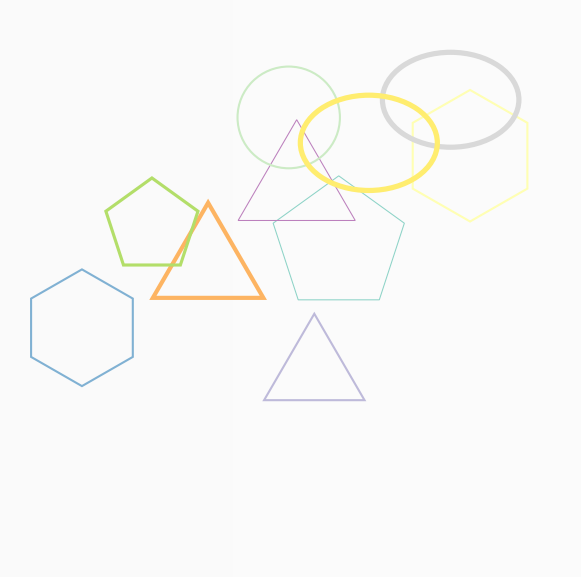[{"shape": "pentagon", "thickness": 0.5, "radius": 0.59, "center": [0.583, 0.576]}, {"shape": "hexagon", "thickness": 1, "radius": 0.57, "center": [0.809, 0.729]}, {"shape": "triangle", "thickness": 1, "radius": 0.5, "center": [0.541, 0.356]}, {"shape": "hexagon", "thickness": 1, "radius": 0.51, "center": [0.141, 0.432]}, {"shape": "triangle", "thickness": 2, "radius": 0.55, "center": [0.358, 0.538]}, {"shape": "pentagon", "thickness": 1.5, "radius": 0.42, "center": [0.261, 0.608]}, {"shape": "oval", "thickness": 2.5, "radius": 0.59, "center": [0.775, 0.826]}, {"shape": "triangle", "thickness": 0.5, "radius": 0.58, "center": [0.51, 0.676]}, {"shape": "circle", "thickness": 1, "radius": 0.44, "center": [0.497, 0.796]}, {"shape": "oval", "thickness": 2.5, "radius": 0.59, "center": [0.635, 0.752]}]